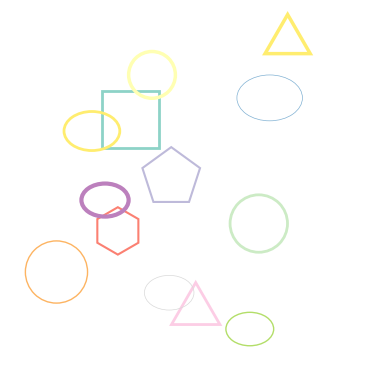[{"shape": "square", "thickness": 2, "radius": 0.37, "center": [0.338, 0.689]}, {"shape": "circle", "thickness": 2.5, "radius": 0.3, "center": [0.395, 0.805]}, {"shape": "pentagon", "thickness": 1.5, "radius": 0.39, "center": [0.445, 0.539]}, {"shape": "hexagon", "thickness": 1.5, "radius": 0.31, "center": [0.306, 0.4]}, {"shape": "oval", "thickness": 0.5, "radius": 0.43, "center": [0.7, 0.746]}, {"shape": "circle", "thickness": 1, "radius": 0.4, "center": [0.147, 0.293]}, {"shape": "oval", "thickness": 1, "radius": 0.31, "center": [0.649, 0.145]}, {"shape": "triangle", "thickness": 2, "radius": 0.36, "center": [0.508, 0.193]}, {"shape": "oval", "thickness": 0.5, "radius": 0.32, "center": [0.439, 0.24]}, {"shape": "oval", "thickness": 3, "radius": 0.31, "center": [0.273, 0.48]}, {"shape": "circle", "thickness": 2, "radius": 0.37, "center": [0.672, 0.419]}, {"shape": "triangle", "thickness": 2.5, "radius": 0.34, "center": [0.747, 0.895]}, {"shape": "oval", "thickness": 2, "radius": 0.36, "center": [0.239, 0.66]}]